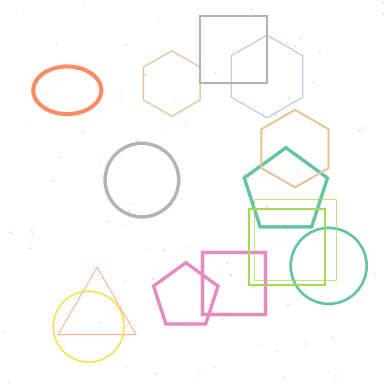[{"shape": "pentagon", "thickness": 2.5, "radius": 0.57, "center": [0.743, 0.503]}, {"shape": "circle", "thickness": 2, "radius": 0.49, "center": [0.854, 0.309]}, {"shape": "triangle", "thickness": 0.5, "radius": 0.59, "center": [0.252, 0.189]}, {"shape": "oval", "thickness": 3, "radius": 0.44, "center": [0.175, 0.765]}, {"shape": "hexagon", "thickness": 0.5, "radius": 0.54, "center": [0.694, 0.801]}, {"shape": "square", "thickness": 2.5, "radius": 0.41, "center": [0.606, 0.265]}, {"shape": "pentagon", "thickness": 2.5, "radius": 0.44, "center": [0.483, 0.23]}, {"shape": "square", "thickness": 1.5, "radius": 0.49, "center": [0.745, 0.358]}, {"shape": "square", "thickness": 0.5, "radius": 0.53, "center": [0.767, 0.378]}, {"shape": "circle", "thickness": 1, "radius": 0.46, "center": [0.23, 0.152]}, {"shape": "hexagon", "thickness": 1, "radius": 0.43, "center": [0.446, 0.783]}, {"shape": "hexagon", "thickness": 1.5, "radius": 0.5, "center": [0.766, 0.614]}, {"shape": "square", "thickness": 1.5, "radius": 0.44, "center": [0.606, 0.872]}, {"shape": "circle", "thickness": 2.5, "radius": 0.48, "center": [0.369, 0.532]}]